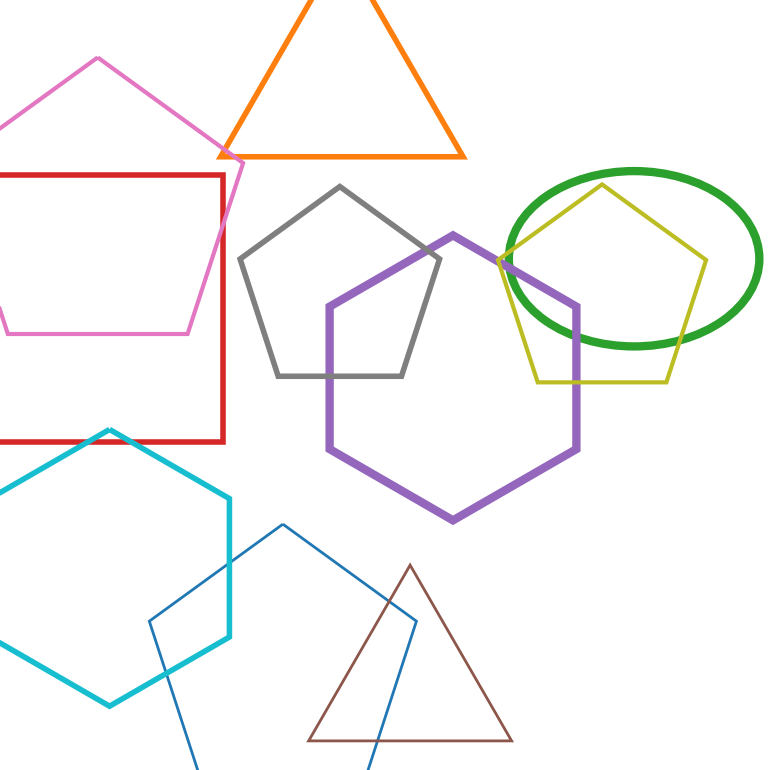[{"shape": "pentagon", "thickness": 1, "radius": 0.91, "center": [0.367, 0.137]}, {"shape": "triangle", "thickness": 2, "radius": 0.91, "center": [0.444, 0.887]}, {"shape": "oval", "thickness": 3, "radius": 0.81, "center": [0.824, 0.664]}, {"shape": "square", "thickness": 2, "radius": 0.86, "center": [0.116, 0.599]}, {"shape": "hexagon", "thickness": 3, "radius": 0.93, "center": [0.588, 0.509]}, {"shape": "triangle", "thickness": 1, "radius": 0.76, "center": [0.533, 0.114]}, {"shape": "pentagon", "thickness": 1.5, "radius": 0.99, "center": [0.127, 0.727]}, {"shape": "pentagon", "thickness": 2, "radius": 0.68, "center": [0.441, 0.622]}, {"shape": "pentagon", "thickness": 1.5, "radius": 0.71, "center": [0.782, 0.618]}, {"shape": "hexagon", "thickness": 2, "radius": 0.9, "center": [0.142, 0.263]}]